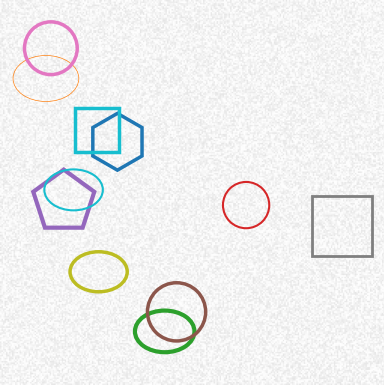[{"shape": "hexagon", "thickness": 2.5, "radius": 0.37, "center": [0.305, 0.632]}, {"shape": "oval", "thickness": 0.5, "radius": 0.43, "center": [0.119, 0.796]}, {"shape": "oval", "thickness": 3, "radius": 0.39, "center": [0.428, 0.139]}, {"shape": "circle", "thickness": 1.5, "radius": 0.3, "center": [0.639, 0.467]}, {"shape": "pentagon", "thickness": 3, "radius": 0.42, "center": [0.166, 0.476]}, {"shape": "circle", "thickness": 2.5, "radius": 0.38, "center": [0.459, 0.19]}, {"shape": "circle", "thickness": 2.5, "radius": 0.34, "center": [0.132, 0.875]}, {"shape": "square", "thickness": 2, "radius": 0.39, "center": [0.888, 0.412]}, {"shape": "oval", "thickness": 2.5, "radius": 0.37, "center": [0.256, 0.294]}, {"shape": "oval", "thickness": 1.5, "radius": 0.38, "center": [0.191, 0.507]}, {"shape": "square", "thickness": 2.5, "radius": 0.29, "center": [0.251, 0.662]}]